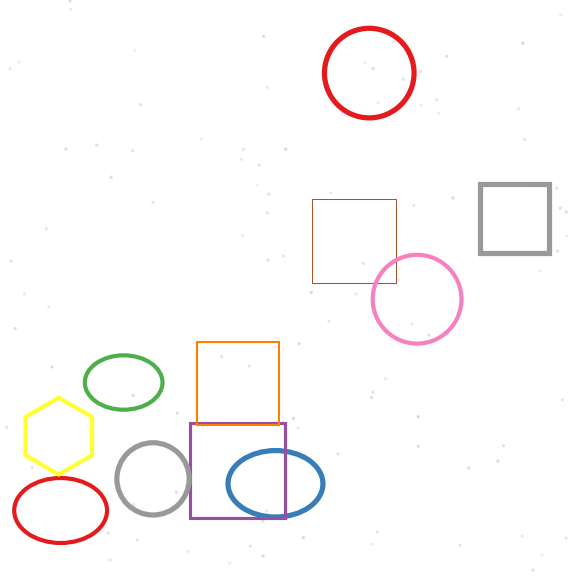[{"shape": "circle", "thickness": 2.5, "radius": 0.39, "center": [0.639, 0.873]}, {"shape": "oval", "thickness": 2, "radius": 0.4, "center": [0.105, 0.115]}, {"shape": "oval", "thickness": 2.5, "radius": 0.41, "center": [0.477, 0.161]}, {"shape": "oval", "thickness": 2, "radius": 0.34, "center": [0.214, 0.337]}, {"shape": "square", "thickness": 1.5, "radius": 0.41, "center": [0.411, 0.185]}, {"shape": "square", "thickness": 1, "radius": 0.36, "center": [0.412, 0.335]}, {"shape": "hexagon", "thickness": 2, "radius": 0.33, "center": [0.102, 0.244]}, {"shape": "square", "thickness": 0.5, "radius": 0.37, "center": [0.613, 0.582]}, {"shape": "circle", "thickness": 2, "radius": 0.38, "center": [0.722, 0.481]}, {"shape": "square", "thickness": 2.5, "radius": 0.3, "center": [0.891, 0.621]}, {"shape": "circle", "thickness": 2.5, "radius": 0.31, "center": [0.265, 0.17]}]